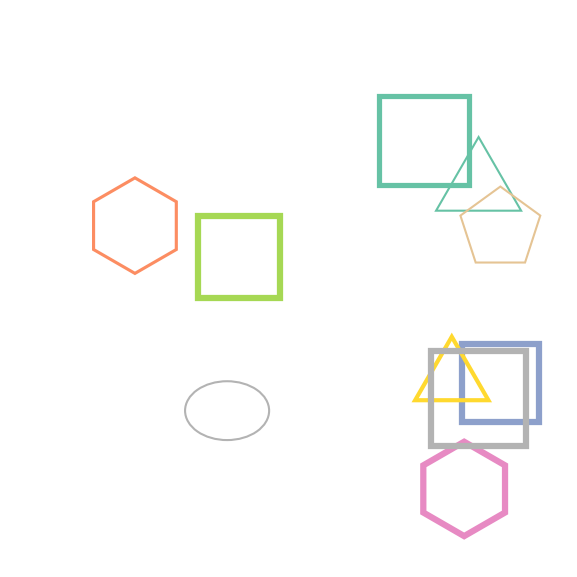[{"shape": "square", "thickness": 2.5, "radius": 0.39, "center": [0.734, 0.756]}, {"shape": "triangle", "thickness": 1, "radius": 0.43, "center": [0.829, 0.677]}, {"shape": "hexagon", "thickness": 1.5, "radius": 0.41, "center": [0.234, 0.608]}, {"shape": "square", "thickness": 3, "radius": 0.34, "center": [0.867, 0.336]}, {"shape": "hexagon", "thickness": 3, "radius": 0.41, "center": [0.804, 0.153]}, {"shape": "square", "thickness": 3, "radius": 0.36, "center": [0.413, 0.554]}, {"shape": "triangle", "thickness": 2, "radius": 0.37, "center": [0.782, 0.343]}, {"shape": "pentagon", "thickness": 1, "radius": 0.36, "center": [0.866, 0.603]}, {"shape": "oval", "thickness": 1, "radius": 0.36, "center": [0.393, 0.288]}, {"shape": "square", "thickness": 3, "radius": 0.41, "center": [0.829, 0.309]}]